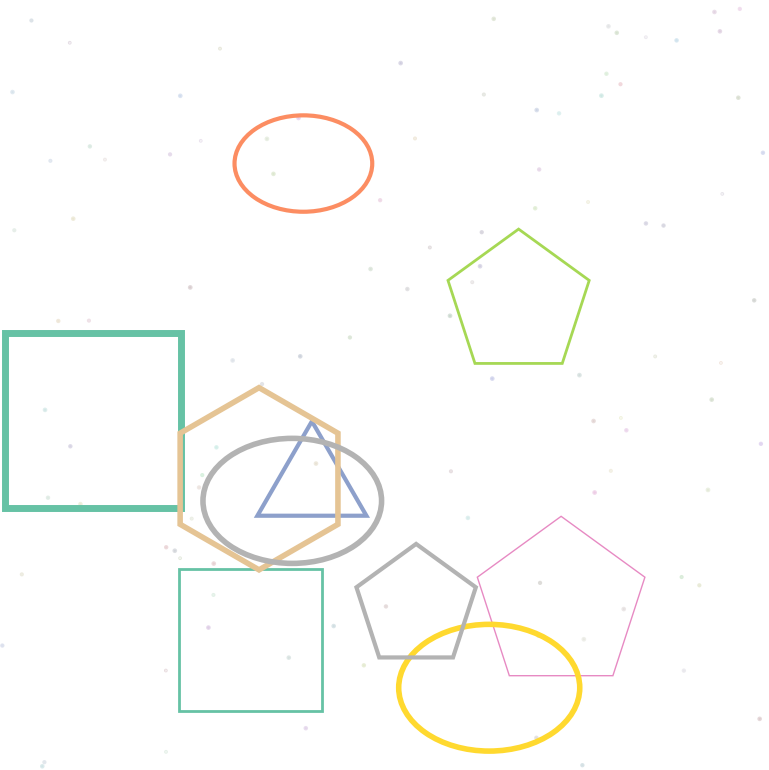[{"shape": "square", "thickness": 1, "radius": 0.46, "center": [0.326, 0.169]}, {"shape": "square", "thickness": 2.5, "radius": 0.57, "center": [0.121, 0.454]}, {"shape": "oval", "thickness": 1.5, "radius": 0.45, "center": [0.394, 0.788]}, {"shape": "triangle", "thickness": 1.5, "radius": 0.41, "center": [0.405, 0.371]}, {"shape": "pentagon", "thickness": 0.5, "radius": 0.57, "center": [0.729, 0.215]}, {"shape": "pentagon", "thickness": 1, "radius": 0.48, "center": [0.674, 0.606]}, {"shape": "oval", "thickness": 2, "radius": 0.59, "center": [0.635, 0.107]}, {"shape": "hexagon", "thickness": 2, "radius": 0.59, "center": [0.336, 0.378]}, {"shape": "oval", "thickness": 2, "radius": 0.58, "center": [0.38, 0.35]}, {"shape": "pentagon", "thickness": 1.5, "radius": 0.41, "center": [0.54, 0.212]}]